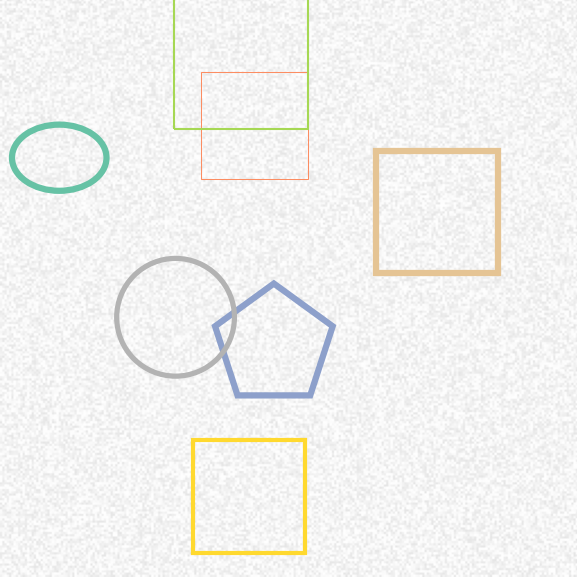[{"shape": "oval", "thickness": 3, "radius": 0.41, "center": [0.103, 0.726]}, {"shape": "square", "thickness": 0.5, "radius": 0.46, "center": [0.44, 0.781]}, {"shape": "pentagon", "thickness": 3, "radius": 0.54, "center": [0.474, 0.401]}, {"shape": "square", "thickness": 1, "radius": 0.58, "center": [0.417, 0.893]}, {"shape": "square", "thickness": 2, "radius": 0.49, "center": [0.431, 0.139]}, {"shape": "square", "thickness": 3, "radius": 0.53, "center": [0.756, 0.632]}, {"shape": "circle", "thickness": 2.5, "radius": 0.51, "center": [0.304, 0.45]}]